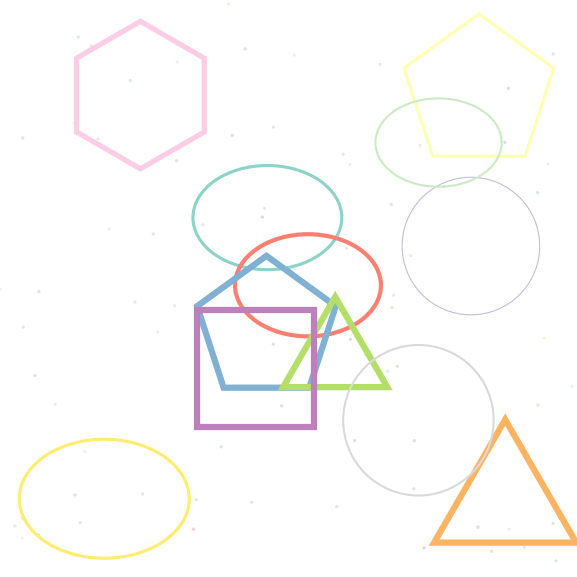[{"shape": "oval", "thickness": 1.5, "radius": 0.64, "center": [0.463, 0.622]}, {"shape": "pentagon", "thickness": 1.5, "radius": 0.68, "center": [0.829, 0.839]}, {"shape": "circle", "thickness": 0.5, "radius": 0.6, "center": [0.815, 0.573]}, {"shape": "oval", "thickness": 2, "radius": 0.63, "center": [0.533, 0.505]}, {"shape": "pentagon", "thickness": 3, "radius": 0.63, "center": [0.461, 0.43]}, {"shape": "triangle", "thickness": 3, "radius": 0.71, "center": [0.875, 0.131]}, {"shape": "triangle", "thickness": 3, "radius": 0.52, "center": [0.58, 0.381]}, {"shape": "hexagon", "thickness": 2.5, "radius": 0.64, "center": [0.243, 0.835]}, {"shape": "circle", "thickness": 1, "radius": 0.65, "center": [0.725, 0.271]}, {"shape": "square", "thickness": 3, "radius": 0.51, "center": [0.442, 0.361]}, {"shape": "oval", "thickness": 1, "radius": 0.55, "center": [0.759, 0.752]}, {"shape": "oval", "thickness": 1.5, "radius": 0.74, "center": [0.18, 0.136]}]